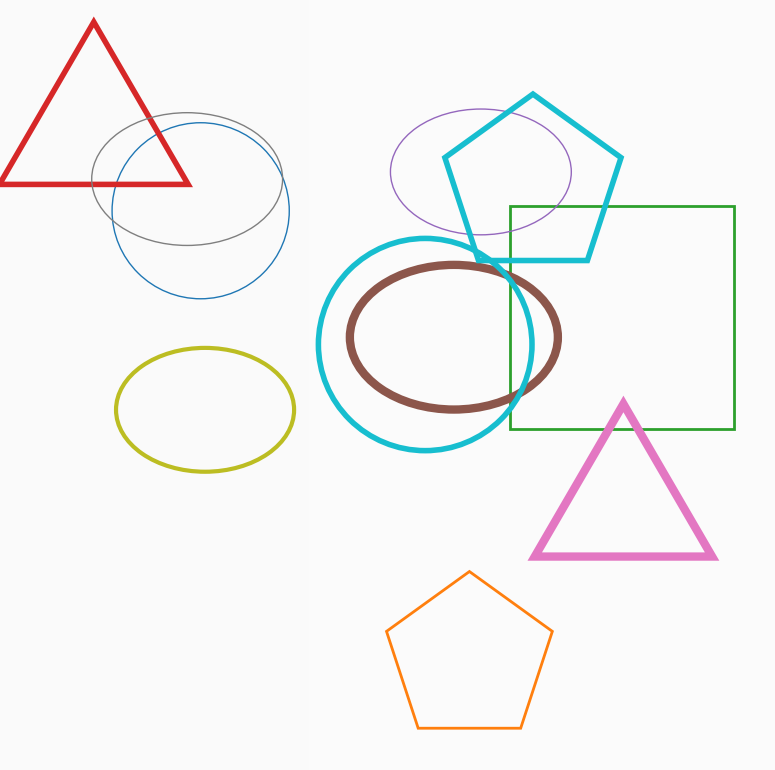[{"shape": "circle", "thickness": 0.5, "radius": 0.57, "center": [0.259, 0.726]}, {"shape": "pentagon", "thickness": 1, "radius": 0.56, "center": [0.606, 0.145]}, {"shape": "square", "thickness": 1, "radius": 0.72, "center": [0.802, 0.588]}, {"shape": "triangle", "thickness": 2, "radius": 0.7, "center": [0.121, 0.831]}, {"shape": "oval", "thickness": 0.5, "radius": 0.58, "center": [0.62, 0.777]}, {"shape": "oval", "thickness": 3, "radius": 0.67, "center": [0.586, 0.562]}, {"shape": "triangle", "thickness": 3, "radius": 0.66, "center": [0.804, 0.343]}, {"shape": "oval", "thickness": 0.5, "radius": 0.62, "center": [0.241, 0.767]}, {"shape": "oval", "thickness": 1.5, "radius": 0.57, "center": [0.265, 0.468]}, {"shape": "pentagon", "thickness": 2, "radius": 0.6, "center": [0.688, 0.758]}, {"shape": "circle", "thickness": 2, "radius": 0.69, "center": [0.549, 0.553]}]